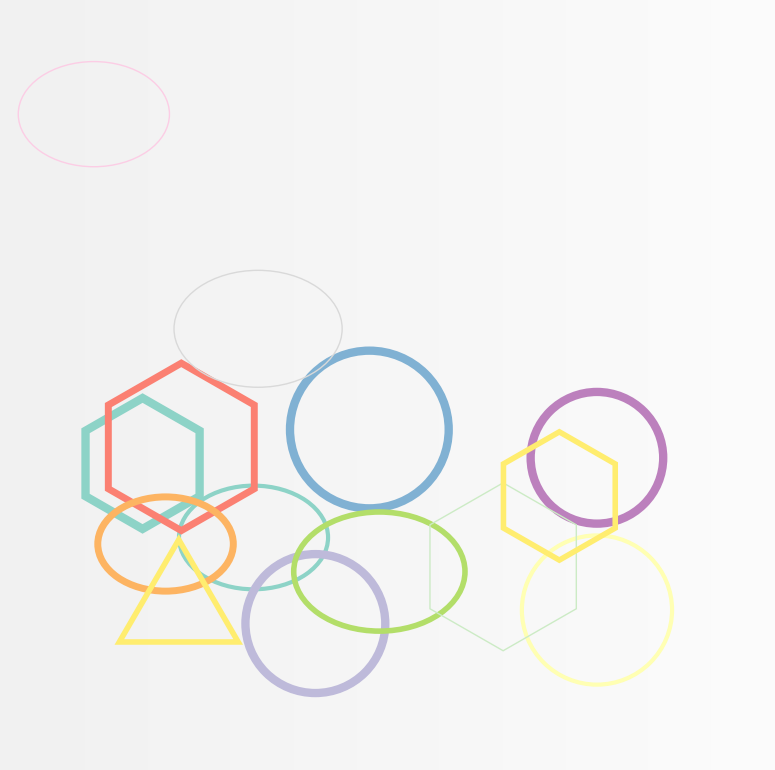[{"shape": "hexagon", "thickness": 3, "radius": 0.42, "center": [0.184, 0.398]}, {"shape": "oval", "thickness": 1.5, "radius": 0.48, "center": [0.327, 0.302]}, {"shape": "circle", "thickness": 1.5, "radius": 0.48, "center": [0.77, 0.208]}, {"shape": "circle", "thickness": 3, "radius": 0.45, "center": [0.407, 0.19]}, {"shape": "hexagon", "thickness": 2.5, "radius": 0.54, "center": [0.234, 0.42]}, {"shape": "circle", "thickness": 3, "radius": 0.51, "center": [0.477, 0.442]}, {"shape": "oval", "thickness": 2.5, "radius": 0.44, "center": [0.214, 0.293]}, {"shape": "oval", "thickness": 2, "radius": 0.55, "center": [0.489, 0.258]}, {"shape": "oval", "thickness": 0.5, "radius": 0.49, "center": [0.121, 0.852]}, {"shape": "oval", "thickness": 0.5, "radius": 0.54, "center": [0.333, 0.573]}, {"shape": "circle", "thickness": 3, "radius": 0.43, "center": [0.77, 0.405]}, {"shape": "hexagon", "thickness": 0.5, "radius": 0.55, "center": [0.649, 0.264]}, {"shape": "triangle", "thickness": 2, "radius": 0.44, "center": [0.231, 0.211]}, {"shape": "hexagon", "thickness": 2, "radius": 0.42, "center": [0.722, 0.356]}]